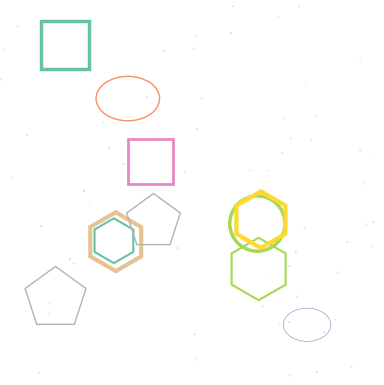[{"shape": "square", "thickness": 2.5, "radius": 0.31, "center": [0.168, 0.884]}, {"shape": "hexagon", "thickness": 1.5, "radius": 0.29, "center": [0.296, 0.375]}, {"shape": "oval", "thickness": 1, "radius": 0.41, "center": [0.332, 0.744]}, {"shape": "oval", "thickness": 0.5, "radius": 0.31, "center": [0.798, 0.156]}, {"shape": "square", "thickness": 2, "radius": 0.29, "center": [0.392, 0.581]}, {"shape": "hexagon", "thickness": 1.5, "radius": 0.41, "center": [0.672, 0.301]}, {"shape": "circle", "thickness": 2.5, "radius": 0.36, "center": [0.669, 0.419]}, {"shape": "hexagon", "thickness": 3, "radius": 0.37, "center": [0.678, 0.429]}, {"shape": "hexagon", "thickness": 3, "radius": 0.38, "center": [0.301, 0.372]}, {"shape": "pentagon", "thickness": 1, "radius": 0.42, "center": [0.144, 0.225]}, {"shape": "pentagon", "thickness": 1, "radius": 0.37, "center": [0.399, 0.424]}]